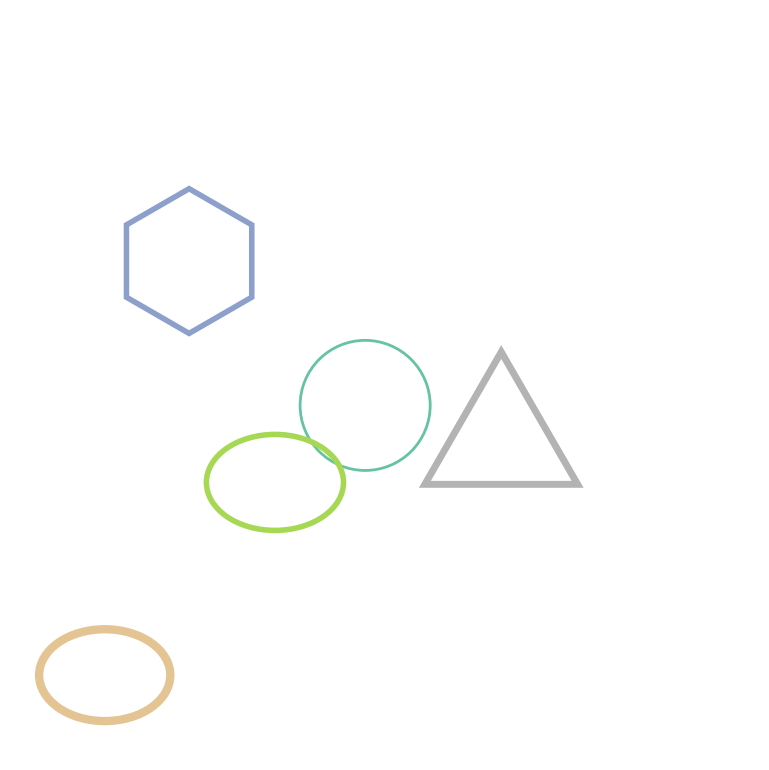[{"shape": "circle", "thickness": 1, "radius": 0.42, "center": [0.474, 0.474]}, {"shape": "hexagon", "thickness": 2, "radius": 0.47, "center": [0.246, 0.661]}, {"shape": "oval", "thickness": 2, "radius": 0.45, "center": [0.357, 0.373]}, {"shape": "oval", "thickness": 3, "radius": 0.43, "center": [0.136, 0.123]}, {"shape": "triangle", "thickness": 2.5, "radius": 0.57, "center": [0.651, 0.428]}]